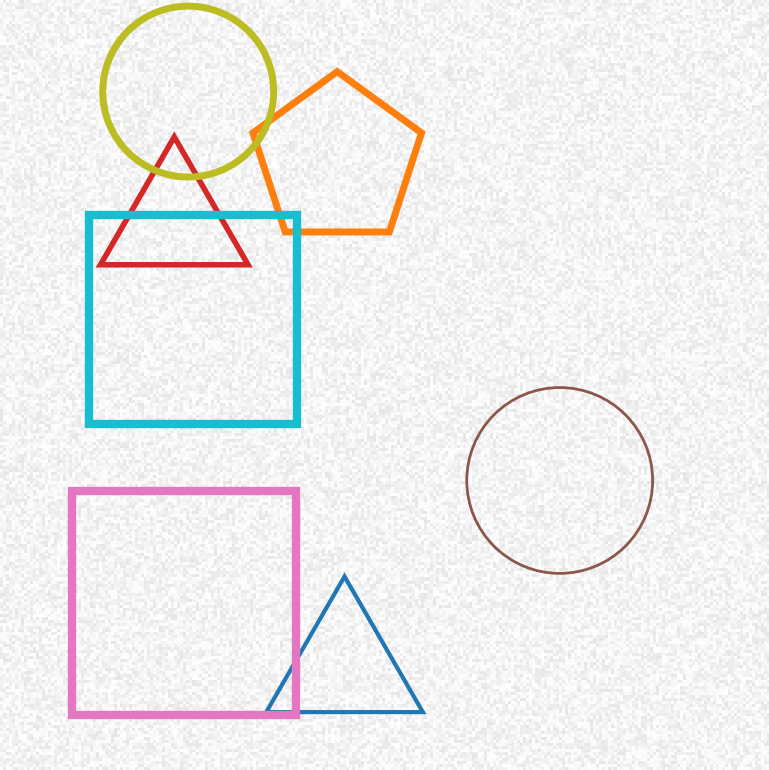[{"shape": "triangle", "thickness": 1.5, "radius": 0.59, "center": [0.447, 0.134]}, {"shape": "pentagon", "thickness": 2.5, "radius": 0.58, "center": [0.438, 0.792]}, {"shape": "triangle", "thickness": 2, "radius": 0.55, "center": [0.226, 0.711]}, {"shape": "circle", "thickness": 1, "radius": 0.6, "center": [0.727, 0.376]}, {"shape": "square", "thickness": 3, "radius": 0.73, "center": [0.239, 0.217]}, {"shape": "circle", "thickness": 2.5, "radius": 0.55, "center": [0.244, 0.881]}, {"shape": "square", "thickness": 3, "radius": 0.68, "center": [0.251, 0.585]}]